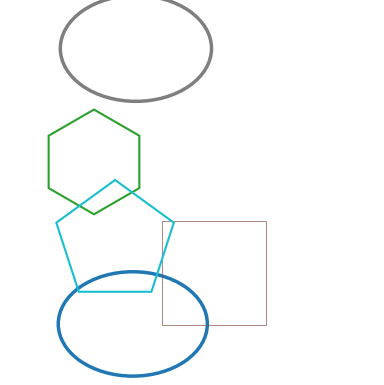[{"shape": "oval", "thickness": 2.5, "radius": 0.97, "center": [0.345, 0.159]}, {"shape": "hexagon", "thickness": 1.5, "radius": 0.68, "center": [0.244, 0.579]}, {"shape": "square", "thickness": 0.5, "radius": 0.68, "center": [0.556, 0.291]}, {"shape": "oval", "thickness": 2.5, "radius": 0.98, "center": [0.353, 0.874]}, {"shape": "pentagon", "thickness": 1.5, "radius": 0.8, "center": [0.299, 0.372]}]